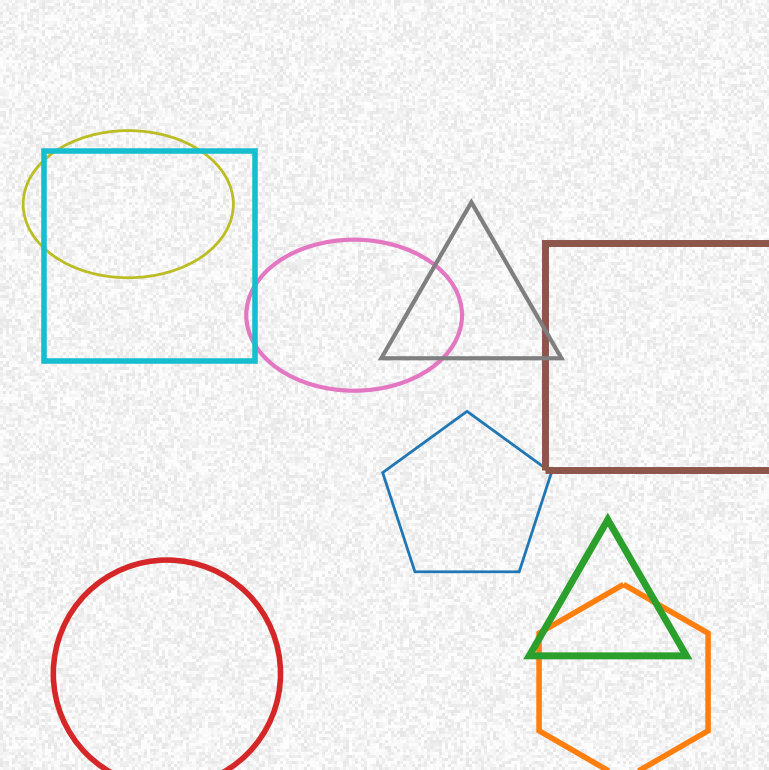[{"shape": "pentagon", "thickness": 1, "radius": 0.58, "center": [0.607, 0.351]}, {"shape": "hexagon", "thickness": 2, "radius": 0.63, "center": [0.81, 0.114]}, {"shape": "triangle", "thickness": 2.5, "radius": 0.59, "center": [0.789, 0.207]}, {"shape": "circle", "thickness": 2, "radius": 0.74, "center": [0.217, 0.125]}, {"shape": "square", "thickness": 2.5, "radius": 0.74, "center": [0.855, 0.537]}, {"shape": "oval", "thickness": 1.5, "radius": 0.7, "center": [0.46, 0.591]}, {"shape": "triangle", "thickness": 1.5, "radius": 0.68, "center": [0.612, 0.602]}, {"shape": "oval", "thickness": 1, "radius": 0.68, "center": [0.167, 0.735]}, {"shape": "square", "thickness": 2, "radius": 0.68, "center": [0.194, 0.668]}]